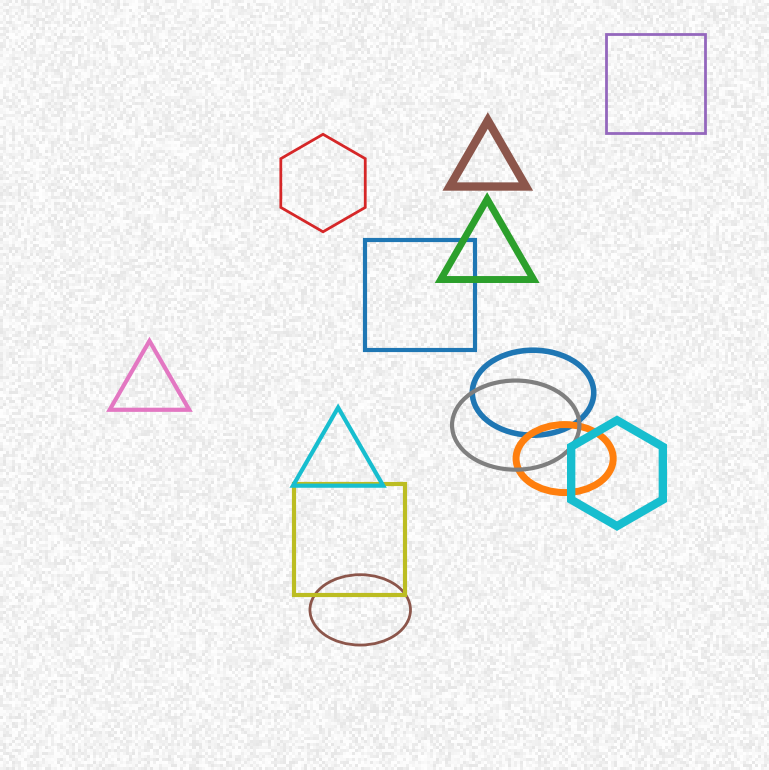[{"shape": "oval", "thickness": 2, "radius": 0.39, "center": [0.692, 0.49]}, {"shape": "square", "thickness": 1.5, "radius": 0.36, "center": [0.546, 0.617]}, {"shape": "oval", "thickness": 2.5, "radius": 0.32, "center": [0.733, 0.404]}, {"shape": "triangle", "thickness": 2.5, "radius": 0.35, "center": [0.633, 0.672]}, {"shape": "hexagon", "thickness": 1, "radius": 0.32, "center": [0.42, 0.762]}, {"shape": "square", "thickness": 1, "radius": 0.32, "center": [0.852, 0.891]}, {"shape": "triangle", "thickness": 3, "radius": 0.29, "center": [0.634, 0.786]}, {"shape": "oval", "thickness": 1, "radius": 0.33, "center": [0.468, 0.208]}, {"shape": "triangle", "thickness": 1.5, "radius": 0.3, "center": [0.194, 0.498]}, {"shape": "oval", "thickness": 1.5, "radius": 0.41, "center": [0.67, 0.448]}, {"shape": "square", "thickness": 1.5, "radius": 0.36, "center": [0.454, 0.299]}, {"shape": "hexagon", "thickness": 3, "radius": 0.34, "center": [0.801, 0.385]}, {"shape": "triangle", "thickness": 1.5, "radius": 0.34, "center": [0.439, 0.403]}]